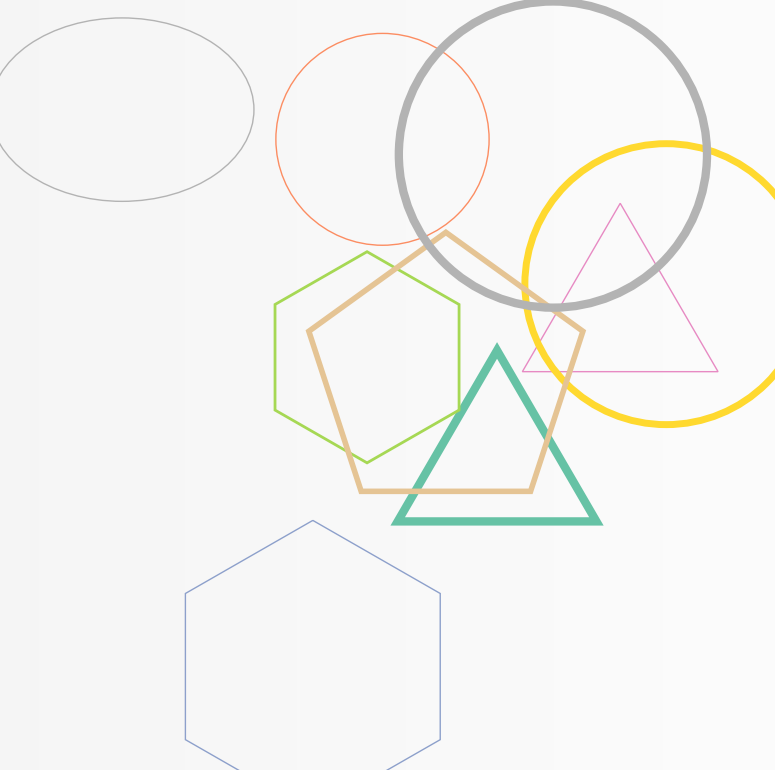[{"shape": "triangle", "thickness": 3, "radius": 0.74, "center": [0.641, 0.397]}, {"shape": "circle", "thickness": 0.5, "radius": 0.69, "center": [0.494, 0.819]}, {"shape": "hexagon", "thickness": 0.5, "radius": 0.95, "center": [0.404, 0.134]}, {"shape": "triangle", "thickness": 0.5, "radius": 0.73, "center": [0.8, 0.59]}, {"shape": "hexagon", "thickness": 1, "radius": 0.69, "center": [0.474, 0.536]}, {"shape": "circle", "thickness": 2.5, "radius": 0.91, "center": [0.86, 0.631]}, {"shape": "pentagon", "thickness": 2, "radius": 0.93, "center": [0.575, 0.512]}, {"shape": "oval", "thickness": 0.5, "radius": 0.85, "center": [0.158, 0.858]}, {"shape": "circle", "thickness": 3, "radius": 0.99, "center": [0.713, 0.799]}]